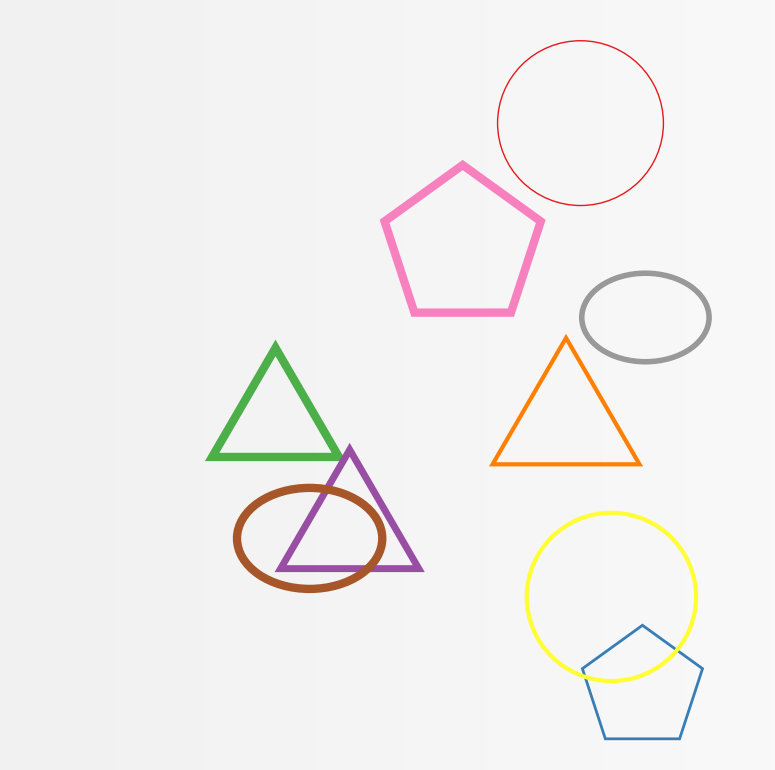[{"shape": "circle", "thickness": 0.5, "radius": 0.54, "center": [0.749, 0.84]}, {"shape": "pentagon", "thickness": 1, "radius": 0.41, "center": [0.829, 0.106]}, {"shape": "triangle", "thickness": 3, "radius": 0.47, "center": [0.356, 0.454]}, {"shape": "triangle", "thickness": 2.5, "radius": 0.51, "center": [0.451, 0.313]}, {"shape": "triangle", "thickness": 1.5, "radius": 0.55, "center": [0.73, 0.452]}, {"shape": "circle", "thickness": 1.5, "radius": 0.55, "center": [0.789, 0.225]}, {"shape": "oval", "thickness": 3, "radius": 0.47, "center": [0.4, 0.301]}, {"shape": "pentagon", "thickness": 3, "radius": 0.53, "center": [0.597, 0.68]}, {"shape": "oval", "thickness": 2, "radius": 0.41, "center": [0.833, 0.588]}]